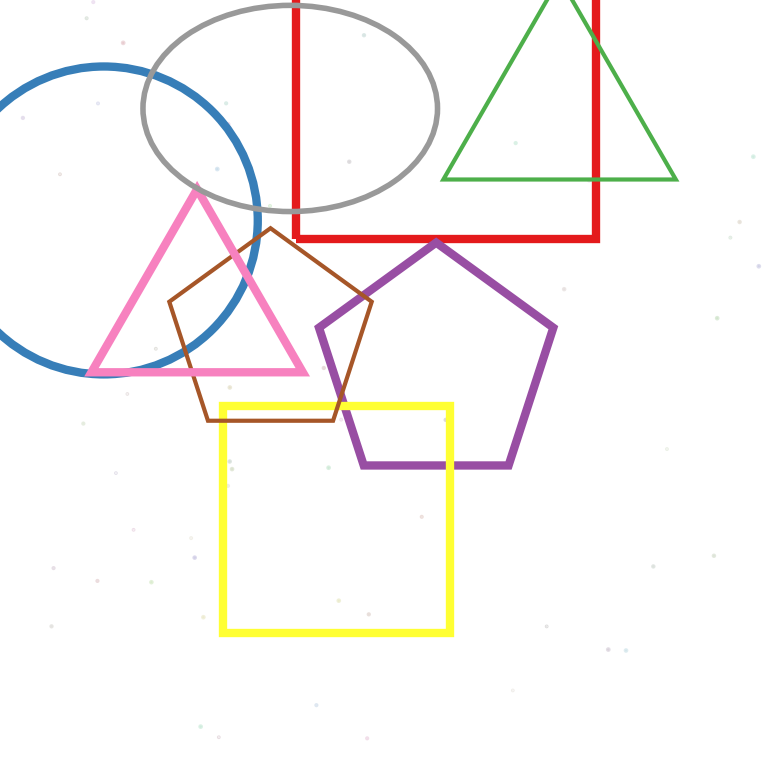[{"shape": "square", "thickness": 3, "radius": 0.98, "center": [0.579, 0.885]}, {"shape": "circle", "thickness": 3, "radius": 1.0, "center": [0.135, 0.714]}, {"shape": "triangle", "thickness": 1.5, "radius": 0.87, "center": [0.727, 0.854]}, {"shape": "pentagon", "thickness": 3, "radius": 0.8, "center": [0.566, 0.525]}, {"shape": "square", "thickness": 3, "radius": 0.74, "center": [0.437, 0.326]}, {"shape": "pentagon", "thickness": 1.5, "radius": 0.69, "center": [0.351, 0.565]}, {"shape": "triangle", "thickness": 3, "radius": 0.79, "center": [0.256, 0.596]}, {"shape": "oval", "thickness": 2, "radius": 0.96, "center": [0.377, 0.859]}]